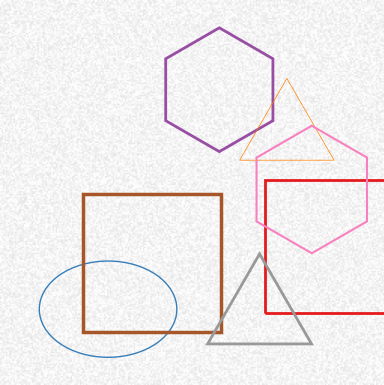[{"shape": "square", "thickness": 2, "radius": 0.86, "center": [0.861, 0.36]}, {"shape": "oval", "thickness": 1, "radius": 0.89, "center": [0.281, 0.197]}, {"shape": "hexagon", "thickness": 2, "radius": 0.8, "center": [0.57, 0.767]}, {"shape": "triangle", "thickness": 0.5, "radius": 0.71, "center": [0.745, 0.655]}, {"shape": "square", "thickness": 2.5, "radius": 0.9, "center": [0.395, 0.317]}, {"shape": "hexagon", "thickness": 1.5, "radius": 0.83, "center": [0.81, 0.508]}, {"shape": "triangle", "thickness": 2, "radius": 0.78, "center": [0.674, 0.185]}]